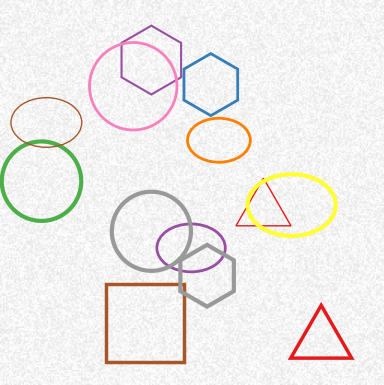[{"shape": "triangle", "thickness": 2.5, "radius": 0.46, "center": [0.834, 0.116]}, {"shape": "triangle", "thickness": 1, "radius": 0.41, "center": [0.684, 0.455]}, {"shape": "hexagon", "thickness": 2, "radius": 0.4, "center": [0.548, 0.78]}, {"shape": "circle", "thickness": 3, "radius": 0.52, "center": [0.108, 0.529]}, {"shape": "oval", "thickness": 2, "radius": 0.44, "center": [0.496, 0.356]}, {"shape": "hexagon", "thickness": 1.5, "radius": 0.45, "center": [0.393, 0.844]}, {"shape": "oval", "thickness": 2, "radius": 0.41, "center": [0.569, 0.636]}, {"shape": "oval", "thickness": 3, "radius": 0.57, "center": [0.758, 0.467]}, {"shape": "square", "thickness": 2.5, "radius": 0.51, "center": [0.377, 0.162]}, {"shape": "oval", "thickness": 1, "radius": 0.46, "center": [0.12, 0.682]}, {"shape": "circle", "thickness": 2, "radius": 0.57, "center": [0.346, 0.776]}, {"shape": "hexagon", "thickness": 3, "radius": 0.4, "center": [0.538, 0.284]}, {"shape": "circle", "thickness": 3, "radius": 0.51, "center": [0.393, 0.399]}]